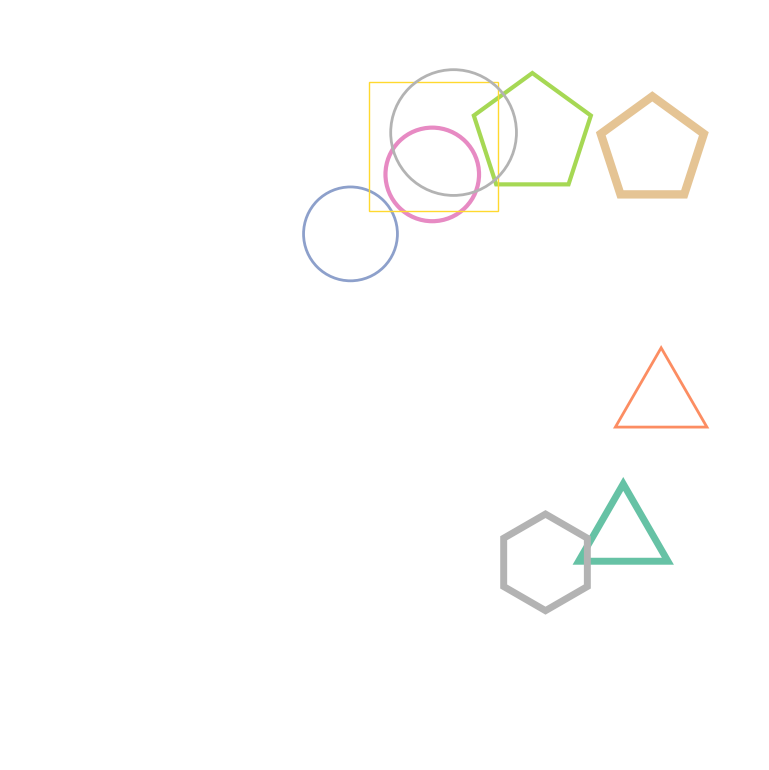[{"shape": "triangle", "thickness": 2.5, "radius": 0.33, "center": [0.809, 0.305]}, {"shape": "triangle", "thickness": 1, "radius": 0.34, "center": [0.859, 0.48]}, {"shape": "circle", "thickness": 1, "radius": 0.3, "center": [0.455, 0.696]}, {"shape": "circle", "thickness": 1.5, "radius": 0.3, "center": [0.561, 0.773]}, {"shape": "pentagon", "thickness": 1.5, "radius": 0.4, "center": [0.691, 0.825]}, {"shape": "square", "thickness": 0.5, "radius": 0.42, "center": [0.563, 0.809]}, {"shape": "pentagon", "thickness": 3, "radius": 0.35, "center": [0.847, 0.804]}, {"shape": "circle", "thickness": 1, "radius": 0.41, "center": [0.589, 0.828]}, {"shape": "hexagon", "thickness": 2.5, "radius": 0.31, "center": [0.708, 0.27]}]